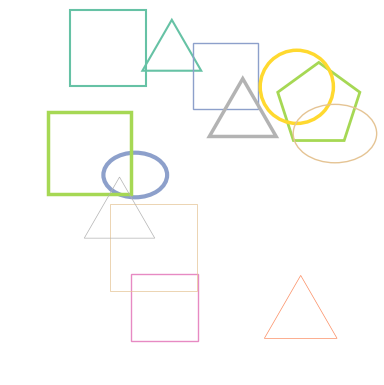[{"shape": "square", "thickness": 1.5, "radius": 0.49, "center": [0.281, 0.875]}, {"shape": "triangle", "thickness": 1.5, "radius": 0.44, "center": [0.446, 0.86]}, {"shape": "triangle", "thickness": 0.5, "radius": 0.55, "center": [0.781, 0.176]}, {"shape": "square", "thickness": 1, "radius": 0.42, "center": [0.585, 0.803]}, {"shape": "oval", "thickness": 3, "radius": 0.41, "center": [0.351, 0.545]}, {"shape": "square", "thickness": 1, "radius": 0.43, "center": [0.428, 0.202]}, {"shape": "pentagon", "thickness": 2, "radius": 0.56, "center": [0.828, 0.726]}, {"shape": "square", "thickness": 2.5, "radius": 0.54, "center": [0.233, 0.602]}, {"shape": "circle", "thickness": 2.5, "radius": 0.48, "center": [0.771, 0.774]}, {"shape": "square", "thickness": 0.5, "radius": 0.57, "center": [0.398, 0.358]}, {"shape": "oval", "thickness": 1, "radius": 0.54, "center": [0.87, 0.653]}, {"shape": "triangle", "thickness": 2.5, "radius": 0.5, "center": [0.631, 0.696]}, {"shape": "triangle", "thickness": 0.5, "radius": 0.53, "center": [0.31, 0.434]}]